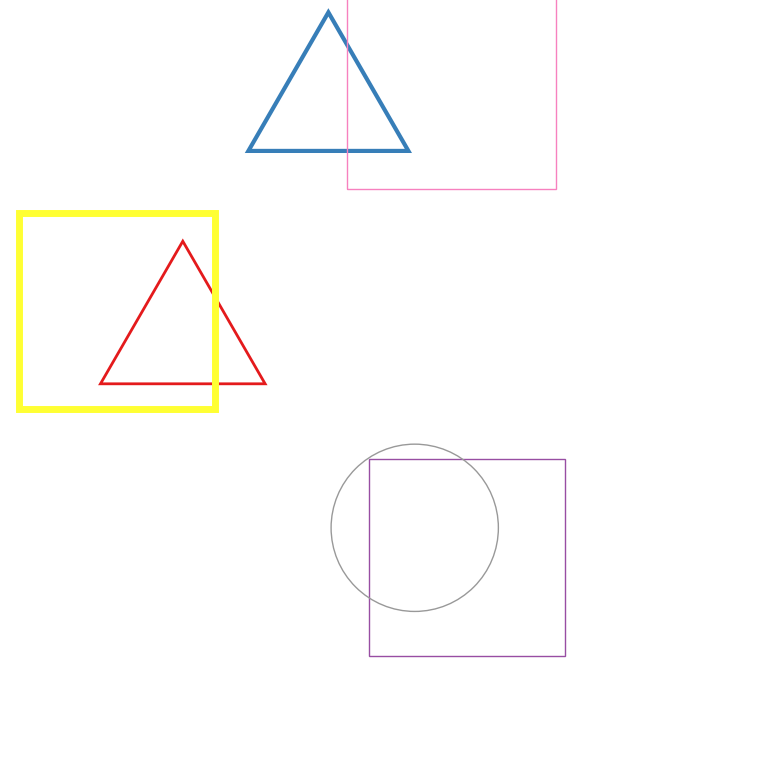[{"shape": "triangle", "thickness": 1, "radius": 0.62, "center": [0.237, 0.563]}, {"shape": "triangle", "thickness": 1.5, "radius": 0.6, "center": [0.426, 0.864]}, {"shape": "square", "thickness": 0.5, "radius": 0.64, "center": [0.607, 0.276]}, {"shape": "square", "thickness": 2.5, "radius": 0.64, "center": [0.152, 0.596]}, {"shape": "square", "thickness": 0.5, "radius": 0.68, "center": [0.587, 0.89]}, {"shape": "circle", "thickness": 0.5, "radius": 0.54, "center": [0.539, 0.315]}]